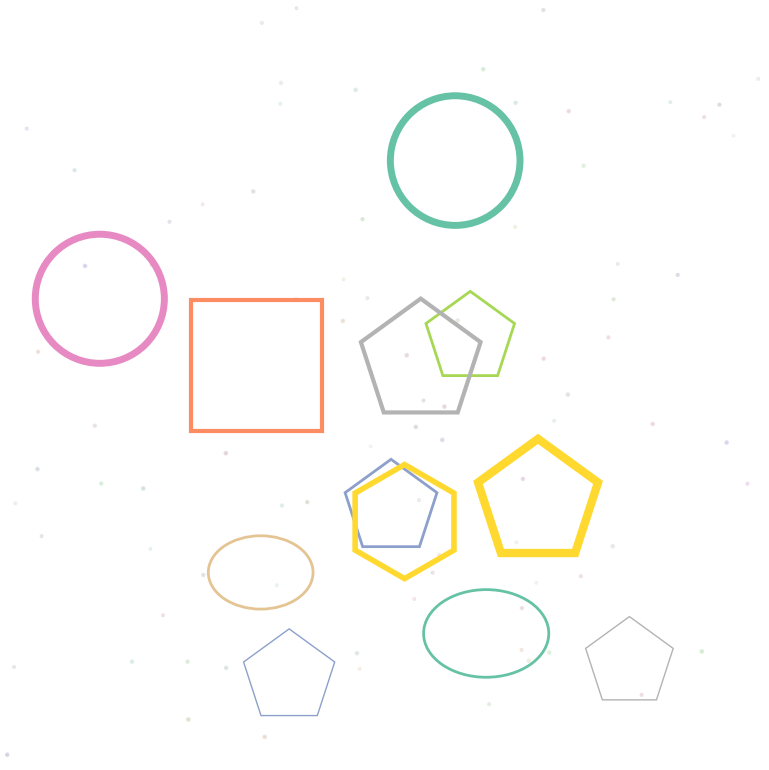[{"shape": "oval", "thickness": 1, "radius": 0.41, "center": [0.631, 0.177]}, {"shape": "circle", "thickness": 2.5, "radius": 0.42, "center": [0.591, 0.791]}, {"shape": "square", "thickness": 1.5, "radius": 0.42, "center": [0.334, 0.526]}, {"shape": "pentagon", "thickness": 1, "radius": 0.31, "center": [0.508, 0.341]}, {"shape": "pentagon", "thickness": 0.5, "radius": 0.31, "center": [0.376, 0.121]}, {"shape": "circle", "thickness": 2.5, "radius": 0.42, "center": [0.13, 0.612]}, {"shape": "pentagon", "thickness": 1, "radius": 0.3, "center": [0.611, 0.561]}, {"shape": "pentagon", "thickness": 3, "radius": 0.41, "center": [0.699, 0.348]}, {"shape": "hexagon", "thickness": 2, "radius": 0.37, "center": [0.525, 0.323]}, {"shape": "oval", "thickness": 1, "radius": 0.34, "center": [0.339, 0.257]}, {"shape": "pentagon", "thickness": 0.5, "radius": 0.3, "center": [0.817, 0.139]}, {"shape": "pentagon", "thickness": 1.5, "radius": 0.41, "center": [0.546, 0.53]}]